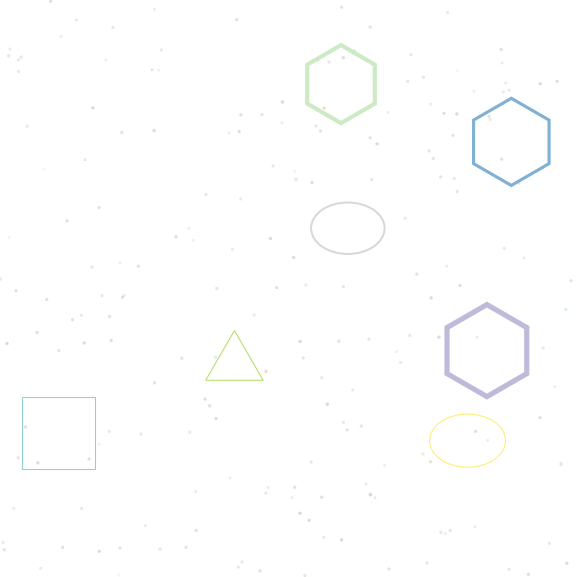[{"shape": "square", "thickness": 0.5, "radius": 0.31, "center": [0.101, 0.25]}, {"shape": "hexagon", "thickness": 2.5, "radius": 0.4, "center": [0.843, 0.392]}, {"shape": "hexagon", "thickness": 1.5, "radius": 0.38, "center": [0.885, 0.753]}, {"shape": "triangle", "thickness": 0.5, "radius": 0.29, "center": [0.406, 0.369]}, {"shape": "oval", "thickness": 1, "radius": 0.32, "center": [0.602, 0.604]}, {"shape": "hexagon", "thickness": 2, "radius": 0.34, "center": [0.59, 0.853]}, {"shape": "oval", "thickness": 0.5, "radius": 0.33, "center": [0.81, 0.236]}]